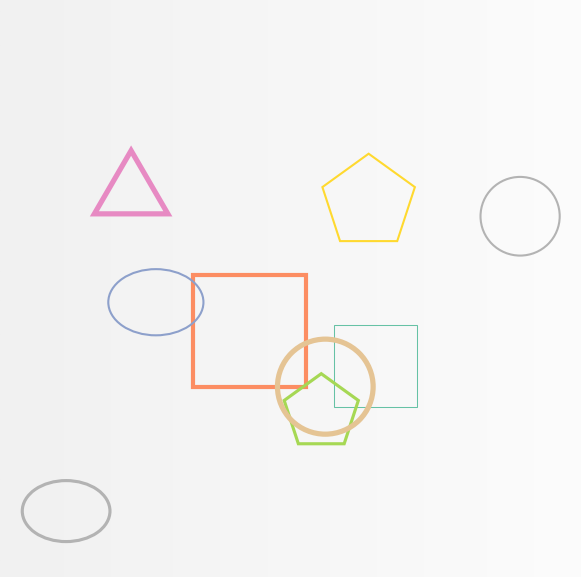[{"shape": "square", "thickness": 0.5, "radius": 0.36, "center": [0.646, 0.365]}, {"shape": "square", "thickness": 2, "radius": 0.49, "center": [0.429, 0.426]}, {"shape": "oval", "thickness": 1, "radius": 0.41, "center": [0.268, 0.476]}, {"shape": "triangle", "thickness": 2.5, "radius": 0.37, "center": [0.226, 0.665]}, {"shape": "pentagon", "thickness": 1.5, "radius": 0.34, "center": [0.553, 0.285]}, {"shape": "pentagon", "thickness": 1, "radius": 0.42, "center": [0.634, 0.649]}, {"shape": "circle", "thickness": 2.5, "radius": 0.41, "center": [0.56, 0.33]}, {"shape": "circle", "thickness": 1, "radius": 0.34, "center": [0.895, 0.625]}, {"shape": "oval", "thickness": 1.5, "radius": 0.38, "center": [0.114, 0.114]}]